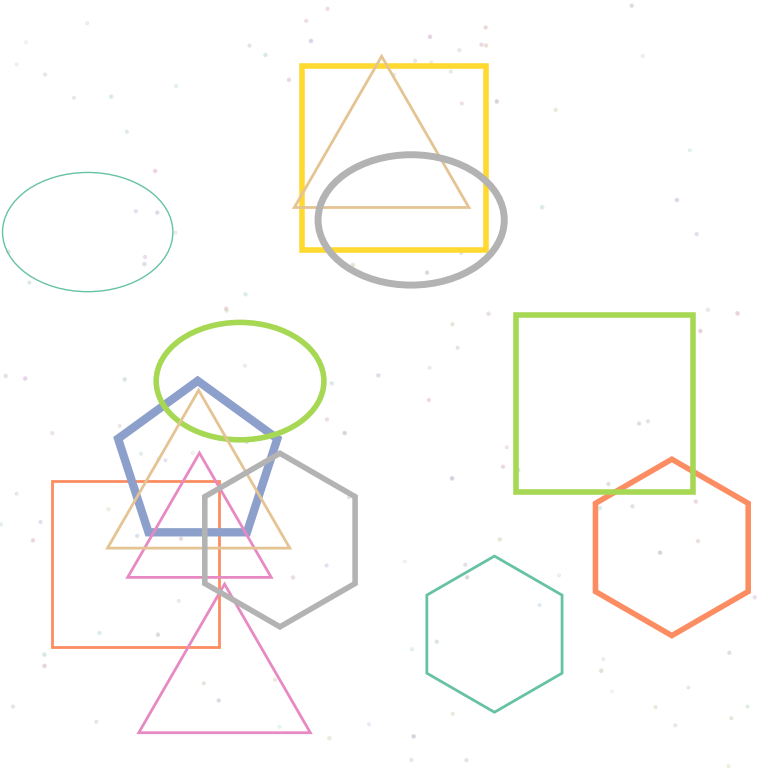[{"shape": "hexagon", "thickness": 1, "radius": 0.51, "center": [0.642, 0.176]}, {"shape": "oval", "thickness": 0.5, "radius": 0.55, "center": [0.114, 0.699]}, {"shape": "hexagon", "thickness": 2, "radius": 0.57, "center": [0.873, 0.289]}, {"shape": "square", "thickness": 1, "radius": 0.54, "center": [0.176, 0.268]}, {"shape": "pentagon", "thickness": 3, "radius": 0.54, "center": [0.257, 0.397]}, {"shape": "triangle", "thickness": 1, "radius": 0.54, "center": [0.259, 0.304]}, {"shape": "triangle", "thickness": 1, "radius": 0.64, "center": [0.292, 0.113]}, {"shape": "oval", "thickness": 2, "radius": 0.54, "center": [0.312, 0.505]}, {"shape": "square", "thickness": 2, "radius": 0.58, "center": [0.785, 0.476]}, {"shape": "square", "thickness": 2, "radius": 0.6, "center": [0.512, 0.795]}, {"shape": "triangle", "thickness": 1, "radius": 0.68, "center": [0.258, 0.356]}, {"shape": "triangle", "thickness": 1, "radius": 0.65, "center": [0.496, 0.796]}, {"shape": "oval", "thickness": 2.5, "radius": 0.6, "center": [0.534, 0.714]}, {"shape": "hexagon", "thickness": 2, "radius": 0.56, "center": [0.364, 0.299]}]